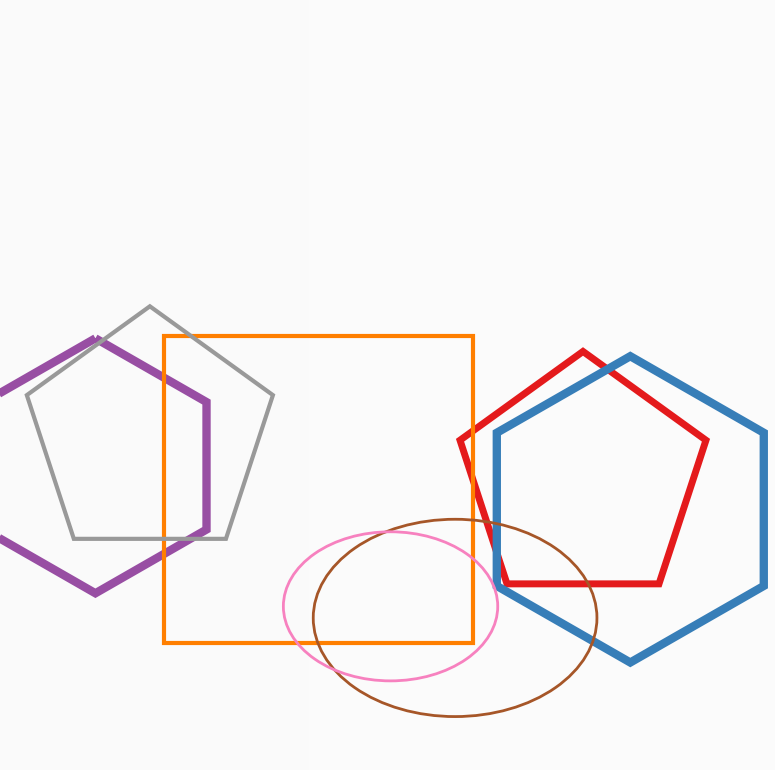[{"shape": "pentagon", "thickness": 2.5, "radius": 0.83, "center": [0.752, 0.377]}, {"shape": "hexagon", "thickness": 3, "radius": 0.99, "center": [0.813, 0.339]}, {"shape": "hexagon", "thickness": 3, "radius": 0.83, "center": [0.123, 0.395]}, {"shape": "square", "thickness": 1.5, "radius": 1.0, "center": [0.411, 0.365]}, {"shape": "oval", "thickness": 1, "radius": 0.92, "center": [0.587, 0.198]}, {"shape": "oval", "thickness": 1, "radius": 0.69, "center": [0.504, 0.213]}, {"shape": "pentagon", "thickness": 1.5, "radius": 0.83, "center": [0.193, 0.435]}]